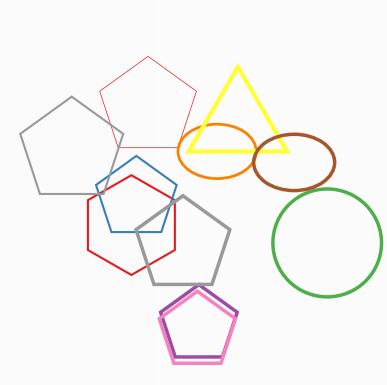[{"shape": "hexagon", "thickness": 1.5, "radius": 0.65, "center": [0.339, 0.415]}, {"shape": "pentagon", "thickness": 0.5, "radius": 0.66, "center": [0.382, 0.722]}, {"shape": "pentagon", "thickness": 1.5, "radius": 0.55, "center": [0.352, 0.486]}, {"shape": "circle", "thickness": 2.5, "radius": 0.7, "center": [0.844, 0.369]}, {"shape": "pentagon", "thickness": 2.5, "radius": 0.52, "center": [0.513, 0.157]}, {"shape": "oval", "thickness": 2, "radius": 0.5, "center": [0.56, 0.607]}, {"shape": "triangle", "thickness": 3, "radius": 0.73, "center": [0.614, 0.68]}, {"shape": "oval", "thickness": 2.5, "radius": 0.52, "center": [0.759, 0.578]}, {"shape": "pentagon", "thickness": 2.5, "radius": 0.52, "center": [0.509, 0.14]}, {"shape": "pentagon", "thickness": 1.5, "radius": 0.7, "center": [0.185, 0.609]}, {"shape": "pentagon", "thickness": 2.5, "radius": 0.64, "center": [0.472, 0.364]}]